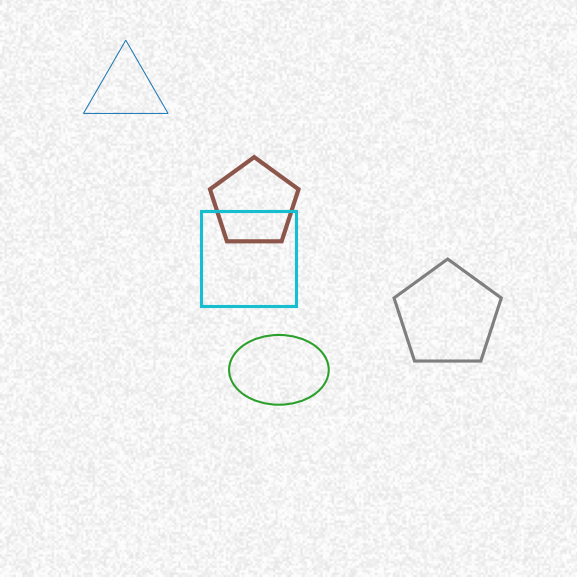[{"shape": "triangle", "thickness": 0.5, "radius": 0.42, "center": [0.218, 0.845]}, {"shape": "oval", "thickness": 1, "radius": 0.43, "center": [0.483, 0.359]}, {"shape": "pentagon", "thickness": 2, "radius": 0.4, "center": [0.44, 0.646]}, {"shape": "pentagon", "thickness": 1.5, "radius": 0.49, "center": [0.775, 0.453]}, {"shape": "square", "thickness": 1.5, "radius": 0.41, "center": [0.43, 0.552]}]